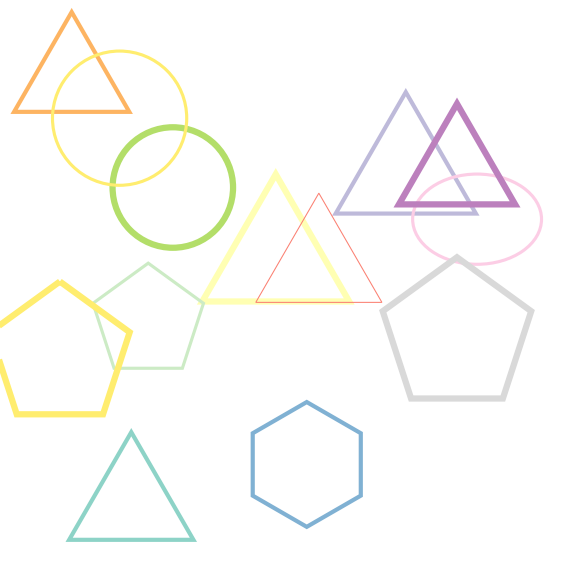[{"shape": "triangle", "thickness": 2, "radius": 0.62, "center": [0.227, 0.127]}, {"shape": "triangle", "thickness": 3, "radius": 0.73, "center": [0.477, 0.551]}, {"shape": "triangle", "thickness": 2, "radius": 0.7, "center": [0.703, 0.699]}, {"shape": "triangle", "thickness": 0.5, "radius": 0.63, "center": [0.552, 0.539]}, {"shape": "hexagon", "thickness": 2, "radius": 0.54, "center": [0.531, 0.195]}, {"shape": "triangle", "thickness": 2, "radius": 0.58, "center": [0.124, 0.863]}, {"shape": "circle", "thickness": 3, "radius": 0.52, "center": [0.299, 0.674]}, {"shape": "oval", "thickness": 1.5, "radius": 0.56, "center": [0.826, 0.62]}, {"shape": "pentagon", "thickness": 3, "radius": 0.68, "center": [0.791, 0.418]}, {"shape": "triangle", "thickness": 3, "radius": 0.58, "center": [0.791, 0.703]}, {"shape": "pentagon", "thickness": 1.5, "radius": 0.5, "center": [0.257, 0.443]}, {"shape": "circle", "thickness": 1.5, "radius": 0.58, "center": [0.207, 0.794]}, {"shape": "pentagon", "thickness": 3, "radius": 0.64, "center": [0.104, 0.385]}]